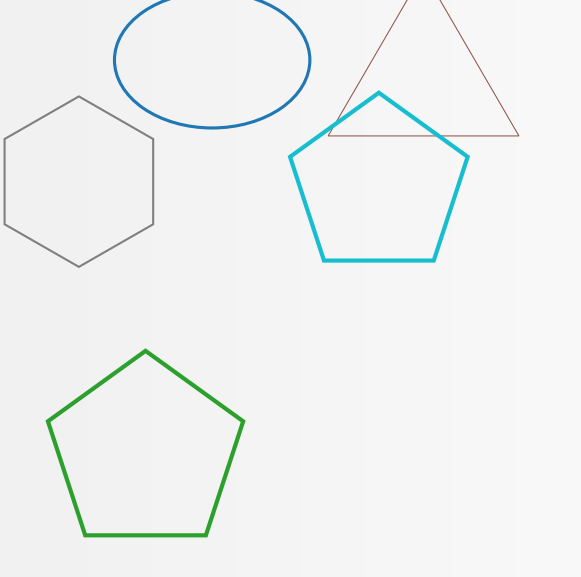[{"shape": "oval", "thickness": 1.5, "radius": 0.84, "center": [0.365, 0.895]}, {"shape": "pentagon", "thickness": 2, "radius": 0.88, "center": [0.25, 0.215]}, {"shape": "triangle", "thickness": 0.5, "radius": 0.95, "center": [0.729, 0.859]}, {"shape": "hexagon", "thickness": 1, "radius": 0.74, "center": [0.136, 0.685]}, {"shape": "pentagon", "thickness": 2, "radius": 0.8, "center": [0.652, 0.678]}]